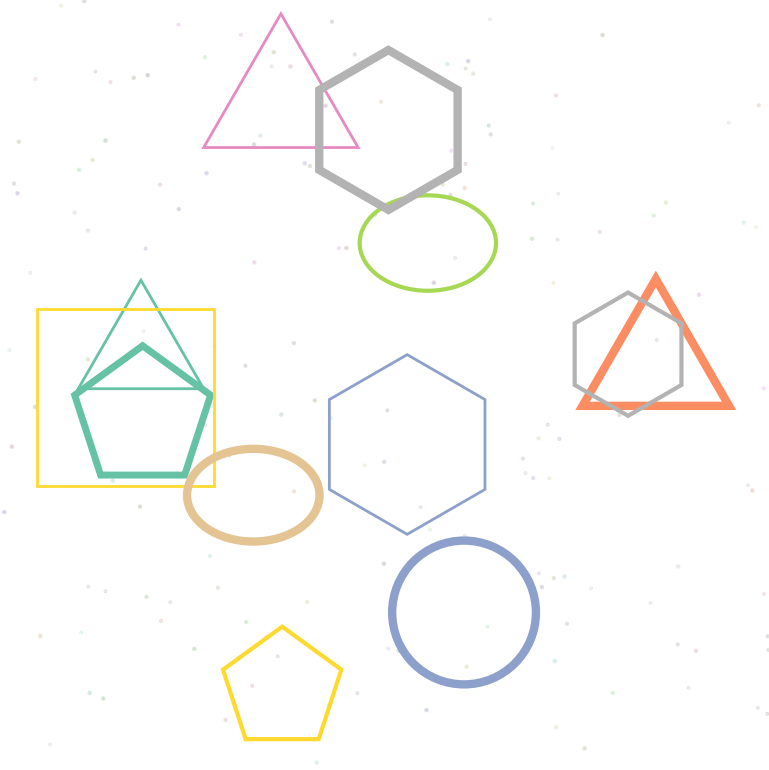[{"shape": "triangle", "thickness": 1, "radius": 0.47, "center": [0.183, 0.542]}, {"shape": "pentagon", "thickness": 2.5, "radius": 0.46, "center": [0.185, 0.458]}, {"shape": "triangle", "thickness": 3, "radius": 0.55, "center": [0.852, 0.528]}, {"shape": "circle", "thickness": 3, "radius": 0.47, "center": [0.603, 0.205]}, {"shape": "hexagon", "thickness": 1, "radius": 0.58, "center": [0.529, 0.423]}, {"shape": "triangle", "thickness": 1, "radius": 0.58, "center": [0.365, 0.866]}, {"shape": "oval", "thickness": 1.5, "radius": 0.44, "center": [0.556, 0.684]}, {"shape": "pentagon", "thickness": 1.5, "radius": 0.4, "center": [0.366, 0.105]}, {"shape": "square", "thickness": 1, "radius": 0.57, "center": [0.163, 0.484]}, {"shape": "oval", "thickness": 3, "radius": 0.43, "center": [0.329, 0.357]}, {"shape": "hexagon", "thickness": 1.5, "radius": 0.4, "center": [0.816, 0.54]}, {"shape": "hexagon", "thickness": 3, "radius": 0.52, "center": [0.504, 0.831]}]